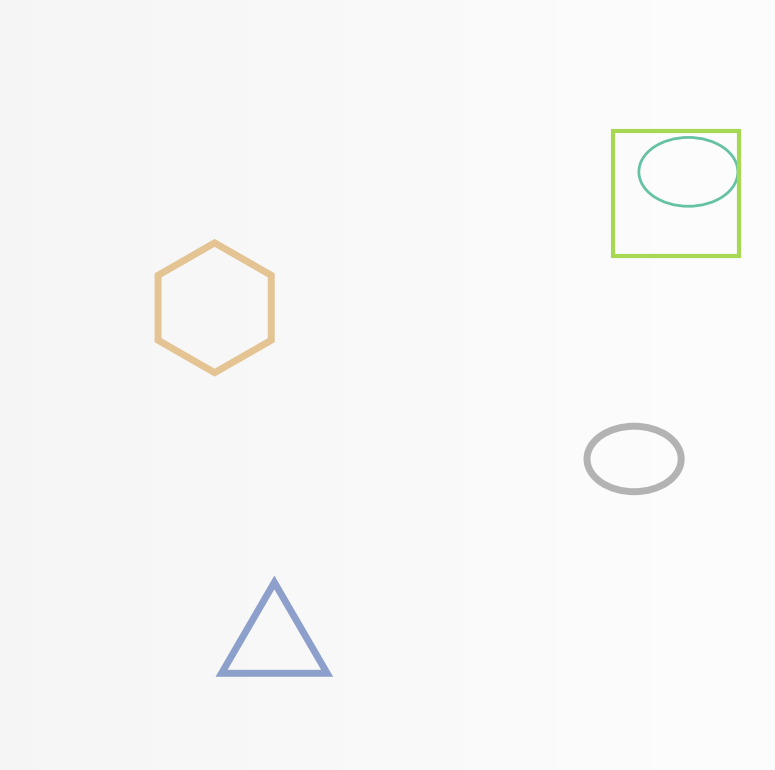[{"shape": "oval", "thickness": 1, "radius": 0.32, "center": [0.888, 0.777]}, {"shape": "triangle", "thickness": 2.5, "radius": 0.39, "center": [0.354, 0.165]}, {"shape": "square", "thickness": 1.5, "radius": 0.41, "center": [0.873, 0.749]}, {"shape": "hexagon", "thickness": 2.5, "radius": 0.42, "center": [0.277, 0.6]}, {"shape": "oval", "thickness": 2.5, "radius": 0.3, "center": [0.818, 0.404]}]